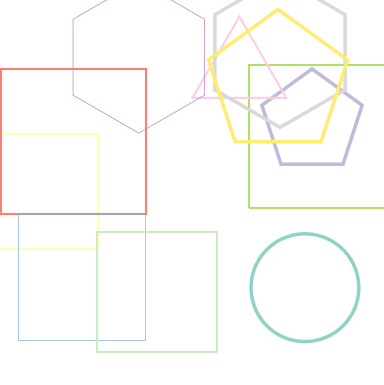[{"shape": "circle", "thickness": 2.5, "radius": 0.7, "center": [0.792, 0.253]}, {"shape": "square", "thickness": 1.5, "radius": 0.74, "center": [0.105, 0.503]}, {"shape": "pentagon", "thickness": 2.5, "radius": 0.68, "center": [0.81, 0.684]}, {"shape": "square", "thickness": 1.5, "radius": 0.94, "center": [0.191, 0.632]}, {"shape": "square", "thickness": 0.5, "radius": 0.82, "center": [0.212, 0.28]}, {"shape": "square", "thickness": 1.5, "radius": 0.93, "center": [0.833, 0.646]}, {"shape": "triangle", "thickness": 1.5, "radius": 0.7, "center": [0.622, 0.816]}, {"shape": "hexagon", "thickness": 2.5, "radius": 0.98, "center": [0.727, 0.864]}, {"shape": "hexagon", "thickness": 0.5, "radius": 0.99, "center": [0.361, 0.851]}, {"shape": "square", "thickness": 1.5, "radius": 0.78, "center": [0.408, 0.241]}, {"shape": "pentagon", "thickness": 2.5, "radius": 0.95, "center": [0.722, 0.786]}]